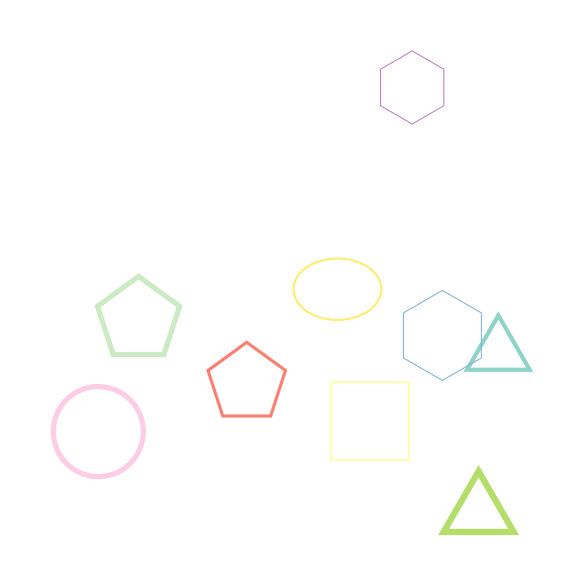[{"shape": "triangle", "thickness": 2, "radius": 0.31, "center": [0.863, 0.39]}, {"shape": "square", "thickness": 1, "radius": 0.34, "center": [0.64, 0.271]}, {"shape": "pentagon", "thickness": 1.5, "radius": 0.35, "center": [0.427, 0.336]}, {"shape": "hexagon", "thickness": 0.5, "radius": 0.39, "center": [0.766, 0.418]}, {"shape": "triangle", "thickness": 3, "radius": 0.35, "center": [0.829, 0.113]}, {"shape": "circle", "thickness": 2.5, "radius": 0.39, "center": [0.17, 0.252]}, {"shape": "hexagon", "thickness": 0.5, "radius": 0.32, "center": [0.714, 0.848]}, {"shape": "pentagon", "thickness": 2.5, "radius": 0.37, "center": [0.24, 0.446]}, {"shape": "oval", "thickness": 1, "radius": 0.38, "center": [0.584, 0.498]}]